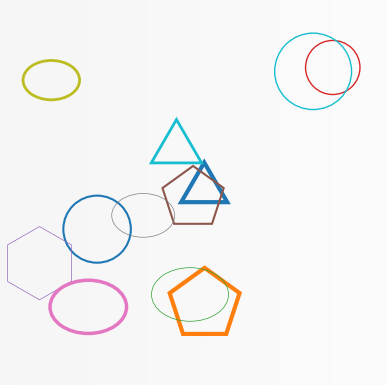[{"shape": "triangle", "thickness": 3, "radius": 0.34, "center": [0.527, 0.509]}, {"shape": "circle", "thickness": 1.5, "radius": 0.44, "center": [0.251, 0.405]}, {"shape": "pentagon", "thickness": 3, "radius": 0.47, "center": [0.528, 0.209]}, {"shape": "oval", "thickness": 0.5, "radius": 0.5, "center": [0.49, 0.235]}, {"shape": "circle", "thickness": 1, "radius": 0.35, "center": [0.859, 0.825]}, {"shape": "hexagon", "thickness": 0.5, "radius": 0.48, "center": [0.102, 0.316]}, {"shape": "pentagon", "thickness": 1.5, "radius": 0.42, "center": [0.498, 0.486]}, {"shape": "oval", "thickness": 2.5, "radius": 0.49, "center": [0.228, 0.203]}, {"shape": "oval", "thickness": 0.5, "radius": 0.41, "center": [0.37, 0.441]}, {"shape": "oval", "thickness": 2, "radius": 0.36, "center": [0.132, 0.792]}, {"shape": "triangle", "thickness": 2, "radius": 0.38, "center": [0.455, 0.614]}, {"shape": "circle", "thickness": 1, "radius": 0.5, "center": [0.808, 0.815]}]